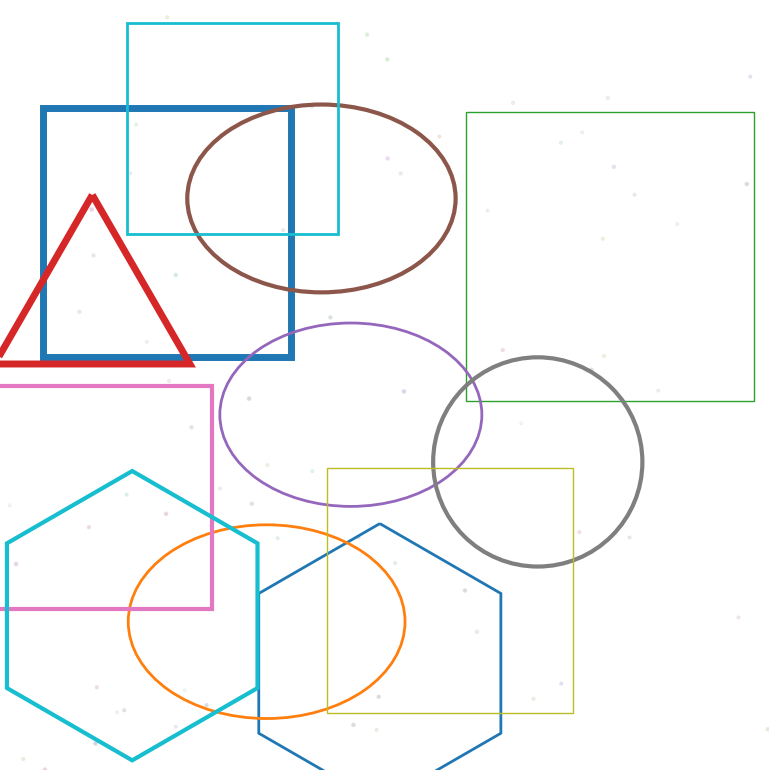[{"shape": "hexagon", "thickness": 1, "radius": 0.91, "center": [0.493, 0.138]}, {"shape": "square", "thickness": 2.5, "radius": 0.81, "center": [0.217, 0.698]}, {"shape": "oval", "thickness": 1, "radius": 0.9, "center": [0.346, 0.193]}, {"shape": "square", "thickness": 0.5, "radius": 0.94, "center": [0.792, 0.667]}, {"shape": "triangle", "thickness": 2.5, "radius": 0.73, "center": [0.12, 0.6]}, {"shape": "oval", "thickness": 1, "radius": 0.85, "center": [0.456, 0.461]}, {"shape": "oval", "thickness": 1.5, "radius": 0.87, "center": [0.417, 0.742]}, {"shape": "square", "thickness": 1.5, "radius": 0.72, "center": [0.131, 0.354]}, {"shape": "circle", "thickness": 1.5, "radius": 0.68, "center": [0.698, 0.4]}, {"shape": "square", "thickness": 0.5, "radius": 0.8, "center": [0.584, 0.233]}, {"shape": "square", "thickness": 1, "radius": 0.68, "center": [0.302, 0.833]}, {"shape": "hexagon", "thickness": 1.5, "radius": 0.94, "center": [0.172, 0.2]}]